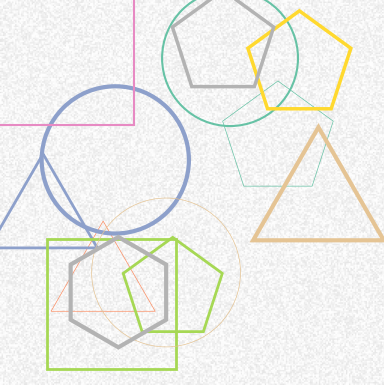[{"shape": "circle", "thickness": 1.5, "radius": 0.88, "center": [0.598, 0.849]}, {"shape": "pentagon", "thickness": 0.5, "radius": 0.75, "center": [0.722, 0.639]}, {"shape": "triangle", "thickness": 0.5, "radius": 0.78, "center": [0.268, 0.27]}, {"shape": "triangle", "thickness": 2, "radius": 0.81, "center": [0.112, 0.438]}, {"shape": "circle", "thickness": 3, "radius": 0.96, "center": [0.299, 0.585]}, {"shape": "square", "thickness": 1.5, "radius": 0.89, "center": [0.17, 0.853]}, {"shape": "pentagon", "thickness": 2, "radius": 0.68, "center": [0.449, 0.248]}, {"shape": "square", "thickness": 2, "radius": 0.84, "center": [0.29, 0.211]}, {"shape": "pentagon", "thickness": 2.5, "radius": 0.7, "center": [0.778, 0.831]}, {"shape": "triangle", "thickness": 3, "radius": 0.98, "center": [0.827, 0.474]}, {"shape": "circle", "thickness": 0.5, "radius": 0.97, "center": [0.431, 0.292]}, {"shape": "pentagon", "thickness": 2.5, "radius": 0.69, "center": [0.579, 0.887]}, {"shape": "hexagon", "thickness": 3, "radius": 0.72, "center": [0.308, 0.241]}]